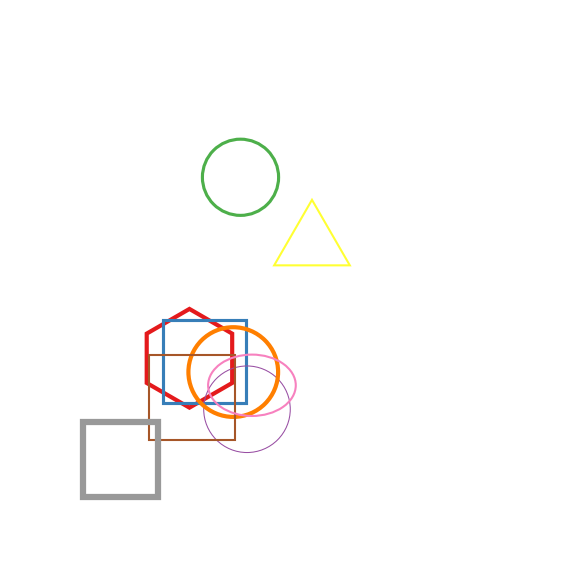[{"shape": "hexagon", "thickness": 2, "radius": 0.43, "center": [0.328, 0.379]}, {"shape": "square", "thickness": 1.5, "radius": 0.36, "center": [0.354, 0.373]}, {"shape": "circle", "thickness": 1.5, "radius": 0.33, "center": [0.416, 0.692]}, {"shape": "circle", "thickness": 0.5, "radius": 0.37, "center": [0.428, 0.29]}, {"shape": "circle", "thickness": 2, "radius": 0.39, "center": [0.404, 0.355]}, {"shape": "triangle", "thickness": 1, "radius": 0.38, "center": [0.54, 0.577]}, {"shape": "square", "thickness": 1, "radius": 0.37, "center": [0.332, 0.311]}, {"shape": "oval", "thickness": 1, "radius": 0.38, "center": [0.436, 0.332]}, {"shape": "square", "thickness": 3, "radius": 0.33, "center": [0.208, 0.204]}]